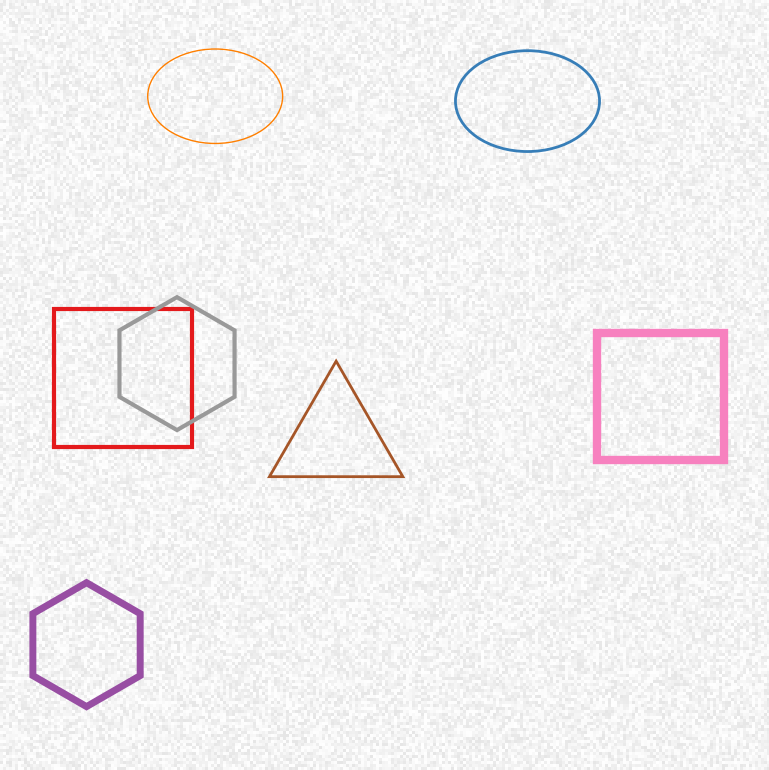[{"shape": "square", "thickness": 1.5, "radius": 0.45, "center": [0.159, 0.509]}, {"shape": "oval", "thickness": 1, "radius": 0.47, "center": [0.685, 0.869]}, {"shape": "hexagon", "thickness": 2.5, "radius": 0.4, "center": [0.112, 0.163]}, {"shape": "oval", "thickness": 0.5, "radius": 0.44, "center": [0.279, 0.875]}, {"shape": "triangle", "thickness": 1, "radius": 0.5, "center": [0.437, 0.431]}, {"shape": "square", "thickness": 3, "radius": 0.41, "center": [0.858, 0.485]}, {"shape": "hexagon", "thickness": 1.5, "radius": 0.43, "center": [0.23, 0.528]}]